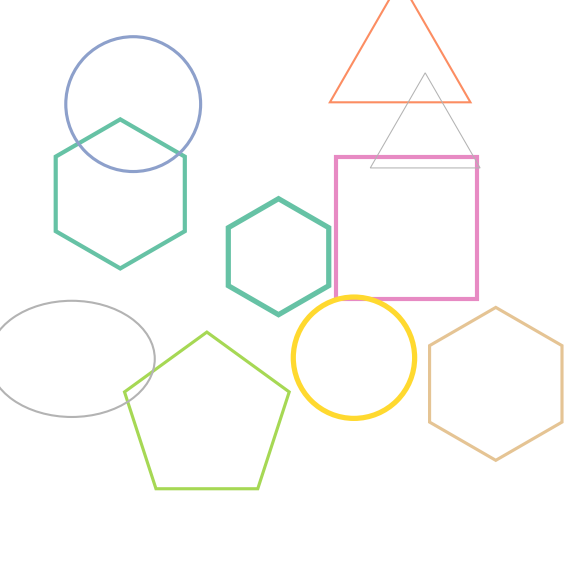[{"shape": "hexagon", "thickness": 2.5, "radius": 0.5, "center": [0.482, 0.555]}, {"shape": "hexagon", "thickness": 2, "radius": 0.65, "center": [0.208, 0.663]}, {"shape": "triangle", "thickness": 1, "radius": 0.7, "center": [0.693, 0.892]}, {"shape": "circle", "thickness": 1.5, "radius": 0.58, "center": [0.231, 0.819]}, {"shape": "square", "thickness": 2, "radius": 0.61, "center": [0.704, 0.604]}, {"shape": "pentagon", "thickness": 1.5, "radius": 0.75, "center": [0.358, 0.274]}, {"shape": "circle", "thickness": 2.5, "radius": 0.53, "center": [0.613, 0.38]}, {"shape": "hexagon", "thickness": 1.5, "radius": 0.66, "center": [0.858, 0.334]}, {"shape": "oval", "thickness": 1, "radius": 0.72, "center": [0.124, 0.378]}, {"shape": "triangle", "thickness": 0.5, "radius": 0.55, "center": [0.736, 0.763]}]